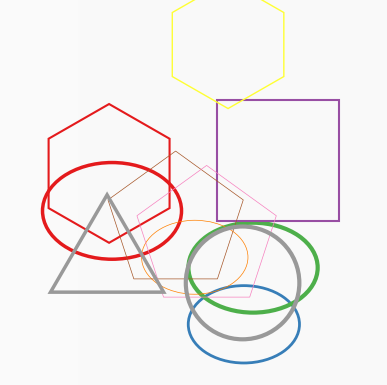[{"shape": "oval", "thickness": 2.5, "radius": 0.9, "center": [0.289, 0.452]}, {"shape": "hexagon", "thickness": 1.5, "radius": 0.9, "center": [0.282, 0.55]}, {"shape": "oval", "thickness": 2, "radius": 0.72, "center": [0.629, 0.158]}, {"shape": "oval", "thickness": 3, "radius": 0.83, "center": [0.653, 0.305]}, {"shape": "square", "thickness": 1.5, "radius": 0.79, "center": [0.717, 0.582]}, {"shape": "oval", "thickness": 0.5, "radius": 0.69, "center": [0.503, 0.332]}, {"shape": "hexagon", "thickness": 1, "radius": 0.83, "center": [0.589, 0.884]}, {"shape": "pentagon", "thickness": 0.5, "radius": 0.92, "center": [0.453, 0.424]}, {"shape": "pentagon", "thickness": 0.5, "radius": 0.95, "center": [0.533, 0.381]}, {"shape": "circle", "thickness": 3, "radius": 0.73, "center": [0.626, 0.265]}, {"shape": "triangle", "thickness": 2.5, "radius": 0.84, "center": [0.276, 0.325]}]